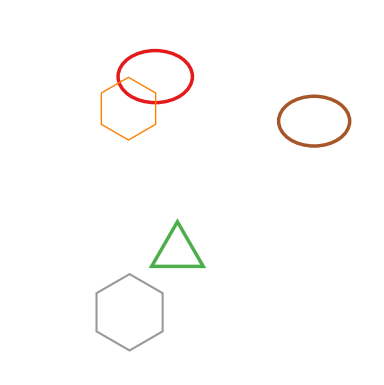[{"shape": "oval", "thickness": 2.5, "radius": 0.48, "center": [0.403, 0.801]}, {"shape": "triangle", "thickness": 2.5, "radius": 0.39, "center": [0.461, 0.347]}, {"shape": "hexagon", "thickness": 1, "radius": 0.41, "center": [0.334, 0.718]}, {"shape": "oval", "thickness": 2.5, "radius": 0.46, "center": [0.816, 0.685]}, {"shape": "hexagon", "thickness": 1.5, "radius": 0.5, "center": [0.337, 0.189]}]